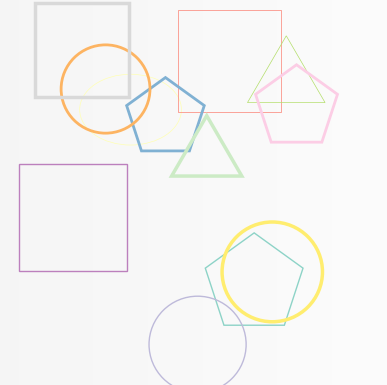[{"shape": "pentagon", "thickness": 1, "radius": 0.66, "center": [0.656, 0.263]}, {"shape": "oval", "thickness": 0.5, "radius": 0.66, "center": [0.337, 0.715]}, {"shape": "circle", "thickness": 1, "radius": 0.63, "center": [0.51, 0.105]}, {"shape": "square", "thickness": 0.5, "radius": 0.66, "center": [0.591, 0.843]}, {"shape": "pentagon", "thickness": 2, "radius": 0.53, "center": [0.427, 0.693]}, {"shape": "circle", "thickness": 2, "radius": 0.57, "center": [0.272, 0.769]}, {"shape": "triangle", "thickness": 0.5, "radius": 0.58, "center": [0.739, 0.791]}, {"shape": "pentagon", "thickness": 2, "radius": 0.56, "center": [0.765, 0.721]}, {"shape": "square", "thickness": 2.5, "radius": 0.61, "center": [0.211, 0.87]}, {"shape": "square", "thickness": 1, "radius": 0.7, "center": [0.189, 0.434]}, {"shape": "triangle", "thickness": 2.5, "radius": 0.52, "center": [0.533, 0.595]}, {"shape": "circle", "thickness": 2.5, "radius": 0.65, "center": [0.703, 0.294]}]